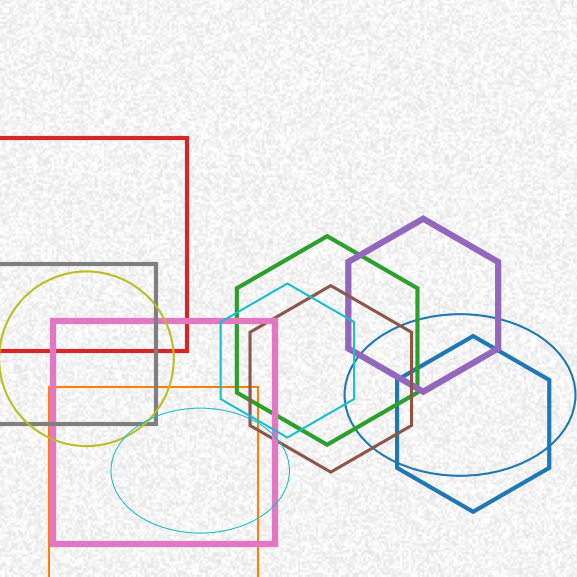[{"shape": "oval", "thickness": 1, "radius": 1.0, "center": [0.797, 0.315]}, {"shape": "hexagon", "thickness": 2, "radius": 0.76, "center": [0.819, 0.265]}, {"shape": "square", "thickness": 1, "radius": 0.9, "center": [0.266, 0.149]}, {"shape": "hexagon", "thickness": 2, "radius": 0.9, "center": [0.566, 0.41]}, {"shape": "square", "thickness": 2, "radius": 0.92, "center": [0.14, 0.575]}, {"shape": "hexagon", "thickness": 3, "radius": 0.75, "center": [0.733, 0.471]}, {"shape": "hexagon", "thickness": 1.5, "radius": 0.81, "center": [0.573, 0.343]}, {"shape": "square", "thickness": 3, "radius": 0.96, "center": [0.284, 0.25]}, {"shape": "square", "thickness": 2, "radius": 0.69, "center": [0.132, 0.403]}, {"shape": "circle", "thickness": 1, "radius": 0.76, "center": [0.15, 0.378]}, {"shape": "hexagon", "thickness": 1, "radius": 0.67, "center": [0.498, 0.375]}, {"shape": "oval", "thickness": 0.5, "radius": 0.77, "center": [0.347, 0.184]}]